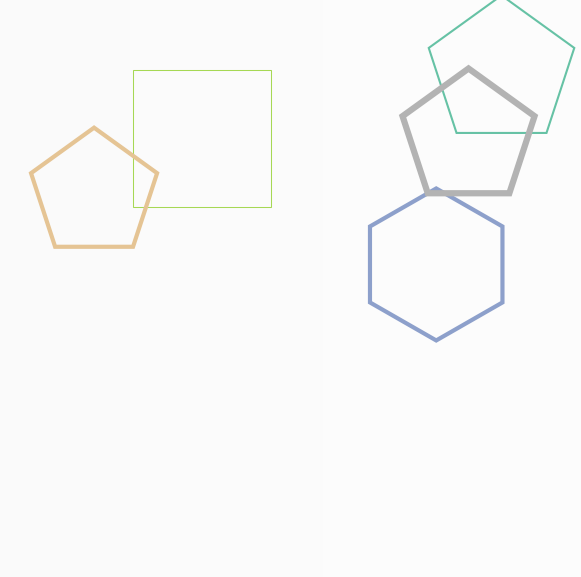[{"shape": "pentagon", "thickness": 1, "radius": 0.66, "center": [0.863, 0.875]}, {"shape": "hexagon", "thickness": 2, "radius": 0.66, "center": [0.75, 0.541]}, {"shape": "square", "thickness": 0.5, "radius": 0.6, "center": [0.347, 0.759]}, {"shape": "pentagon", "thickness": 2, "radius": 0.57, "center": [0.162, 0.664]}, {"shape": "pentagon", "thickness": 3, "radius": 0.6, "center": [0.806, 0.761]}]